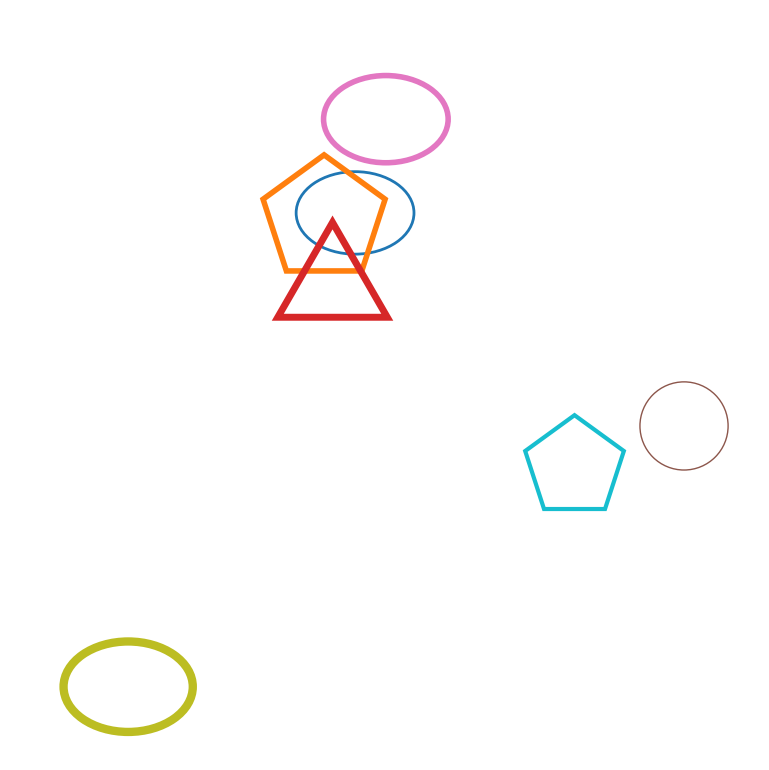[{"shape": "oval", "thickness": 1, "radius": 0.38, "center": [0.461, 0.724]}, {"shape": "pentagon", "thickness": 2, "radius": 0.42, "center": [0.421, 0.716]}, {"shape": "triangle", "thickness": 2.5, "radius": 0.41, "center": [0.432, 0.629]}, {"shape": "circle", "thickness": 0.5, "radius": 0.29, "center": [0.888, 0.447]}, {"shape": "oval", "thickness": 2, "radius": 0.4, "center": [0.501, 0.845]}, {"shape": "oval", "thickness": 3, "radius": 0.42, "center": [0.166, 0.108]}, {"shape": "pentagon", "thickness": 1.5, "radius": 0.34, "center": [0.746, 0.393]}]